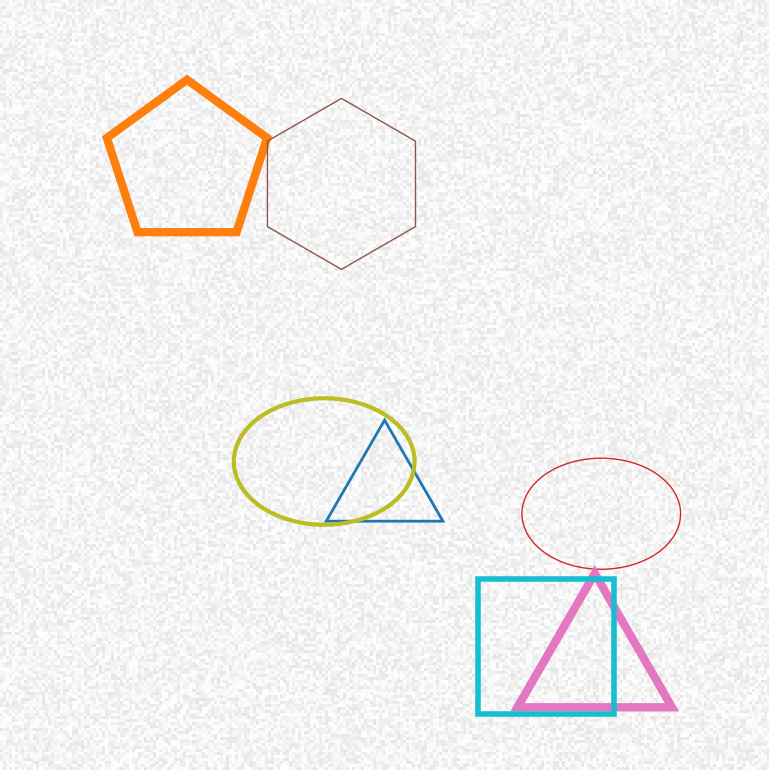[{"shape": "triangle", "thickness": 1, "radius": 0.44, "center": [0.499, 0.367]}, {"shape": "pentagon", "thickness": 3, "radius": 0.55, "center": [0.243, 0.787]}, {"shape": "oval", "thickness": 0.5, "radius": 0.52, "center": [0.781, 0.333]}, {"shape": "hexagon", "thickness": 0.5, "radius": 0.56, "center": [0.443, 0.761]}, {"shape": "triangle", "thickness": 3, "radius": 0.58, "center": [0.772, 0.139]}, {"shape": "oval", "thickness": 1.5, "radius": 0.59, "center": [0.421, 0.401]}, {"shape": "square", "thickness": 2, "radius": 0.44, "center": [0.709, 0.16]}]